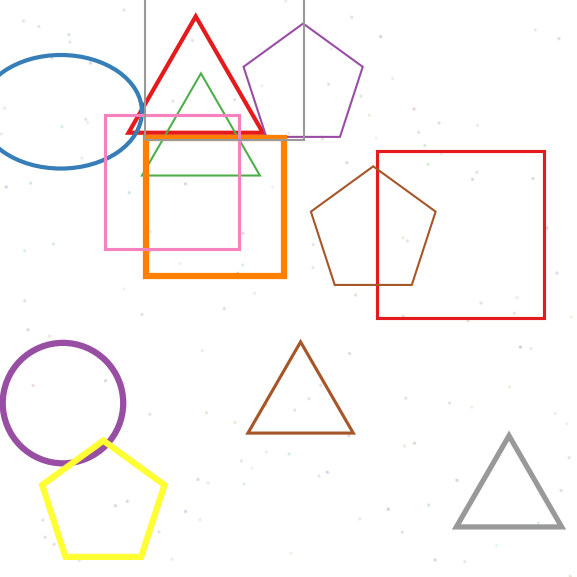[{"shape": "square", "thickness": 1.5, "radius": 0.73, "center": [0.798, 0.593]}, {"shape": "triangle", "thickness": 2, "radius": 0.67, "center": [0.339, 0.836]}, {"shape": "oval", "thickness": 2, "radius": 0.7, "center": [0.105, 0.806]}, {"shape": "triangle", "thickness": 1, "radius": 0.59, "center": [0.348, 0.754]}, {"shape": "circle", "thickness": 3, "radius": 0.52, "center": [0.109, 0.301]}, {"shape": "pentagon", "thickness": 1, "radius": 0.54, "center": [0.525, 0.85]}, {"shape": "square", "thickness": 3, "radius": 0.6, "center": [0.372, 0.64]}, {"shape": "pentagon", "thickness": 3, "radius": 0.56, "center": [0.179, 0.125]}, {"shape": "triangle", "thickness": 1.5, "radius": 0.53, "center": [0.52, 0.302]}, {"shape": "pentagon", "thickness": 1, "radius": 0.57, "center": [0.646, 0.598]}, {"shape": "square", "thickness": 1.5, "radius": 0.58, "center": [0.298, 0.684]}, {"shape": "triangle", "thickness": 2.5, "radius": 0.53, "center": [0.881, 0.139]}, {"shape": "square", "thickness": 1, "radius": 0.69, "center": [0.389, 0.894]}]